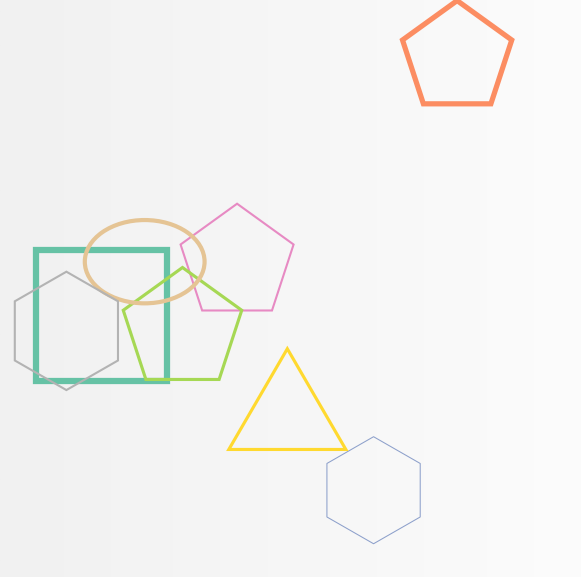[{"shape": "square", "thickness": 3, "radius": 0.57, "center": [0.175, 0.453]}, {"shape": "pentagon", "thickness": 2.5, "radius": 0.49, "center": [0.786, 0.899]}, {"shape": "hexagon", "thickness": 0.5, "radius": 0.46, "center": [0.643, 0.15]}, {"shape": "pentagon", "thickness": 1, "radius": 0.51, "center": [0.408, 0.544]}, {"shape": "pentagon", "thickness": 1.5, "radius": 0.54, "center": [0.314, 0.429]}, {"shape": "triangle", "thickness": 1.5, "radius": 0.58, "center": [0.494, 0.279]}, {"shape": "oval", "thickness": 2, "radius": 0.52, "center": [0.249, 0.546]}, {"shape": "hexagon", "thickness": 1, "radius": 0.51, "center": [0.114, 0.426]}]